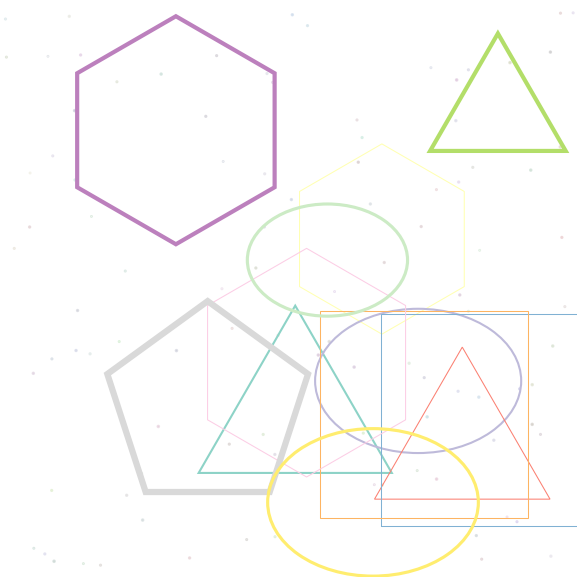[{"shape": "triangle", "thickness": 1, "radius": 0.97, "center": [0.511, 0.277]}, {"shape": "hexagon", "thickness": 0.5, "radius": 0.82, "center": [0.661, 0.585]}, {"shape": "oval", "thickness": 1, "radius": 0.89, "center": [0.724, 0.34]}, {"shape": "triangle", "thickness": 0.5, "radius": 0.88, "center": [0.8, 0.223]}, {"shape": "square", "thickness": 0.5, "radius": 0.91, "center": [0.842, 0.272]}, {"shape": "square", "thickness": 0.5, "radius": 0.9, "center": [0.734, 0.281]}, {"shape": "triangle", "thickness": 2, "radius": 0.68, "center": [0.862, 0.806]}, {"shape": "hexagon", "thickness": 0.5, "radius": 0.99, "center": [0.531, 0.371]}, {"shape": "pentagon", "thickness": 3, "radius": 0.91, "center": [0.36, 0.295]}, {"shape": "hexagon", "thickness": 2, "radius": 0.99, "center": [0.305, 0.774]}, {"shape": "oval", "thickness": 1.5, "radius": 0.69, "center": [0.567, 0.549]}, {"shape": "oval", "thickness": 1.5, "radius": 0.91, "center": [0.646, 0.129]}]